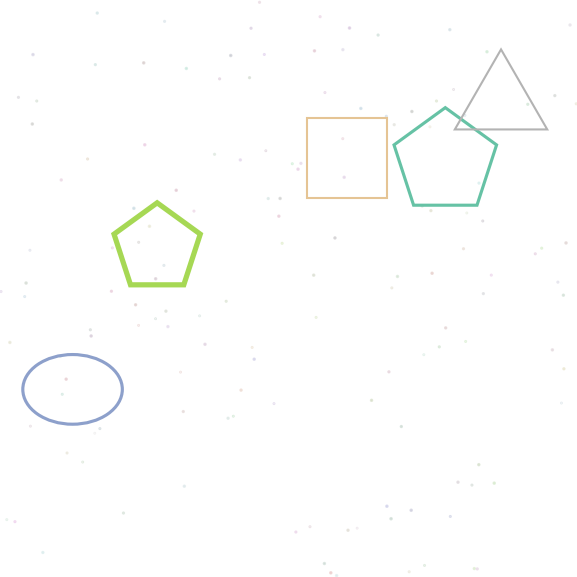[{"shape": "pentagon", "thickness": 1.5, "radius": 0.47, "center": [0.771, 0.719]}, {"shape": "oval", "thickness": 1.5, "radius": 0.43, "center": [0.126, 0.325]}, {"shape": "pentagon", "thickness": 2.5, "radius": 0.39, "center": [0.272, 0.569]}, {"shape": "square", "thickness": 1, "radius": 0.35, "center": [0.601, 0.725]}, {"shape": "triangle", "thickness": 1, "radius": 0.46, "center": [0.868, 0.821]}]